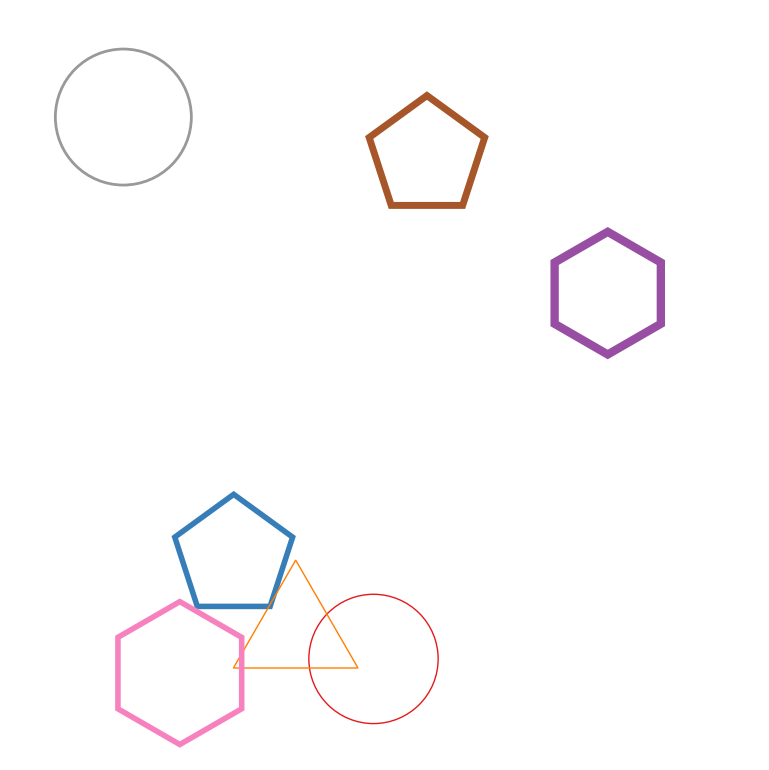[{"shape": "circle", "thickness": 0.5, "radius": 0.42, "center": [0.485, 0.144]}, {"shape": "pentagon", "thickness": 2, "radius": 0.4, "center": [0.304, 0.278]}, {"shape": "hexagon", "thickness": 3, "radius": 0.4, "center": [0.789, 0.619]}, {"shape": "triangle", "thickness": 0.5, "radius": 0.47, "center": [0.384, 0.179]}, {"shape": "pentagon", "thickness": 2.5, "radius": 0.39, "center": [0.554, 0.797]}, {"shape": "hexagon", "thickness": 2, "radius": 0.46, "center": [0.234, 0.126]}, {"shape": "circle", "thickness": 1, "radius": 0.44, "center": [0.16, 0.848]}]